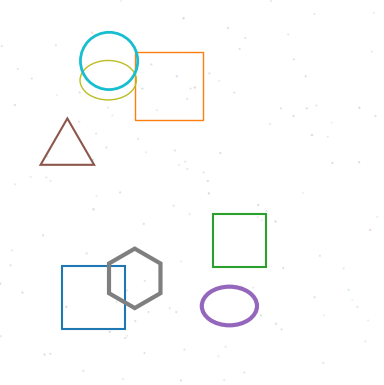[{"shape": "square", "thickness": 1.5, "radius": 0.41, "center": [0.244, 0.227]}, {"shape": "square", "thickness": 1, "radius": 0.44, "center": [0.439, 0.777]}, {"shape": "square", "thickness": 1.5, "radius": 0.34, "center": [0.622, 0.376]}, {"shape": "oval", "thickness": 3, "radius": 0.36, "center": [0.596, 0.205]}, {"shape": "triangle", "thickness": 1.5, "radius": 0.4, "center": [0.175, 0.612]}, {"shape": "hexagon", "thickness": 3, "radius": 0.39, "center": [0.35, 0.277]}, {"shape": "oval", "thickness": 1, "radius": 0.37, "center": [0.281, 0.792]}, {"shape": "circle", "thickness": 2, "radius": 0.37, "center": [0.283, 0.842]}]